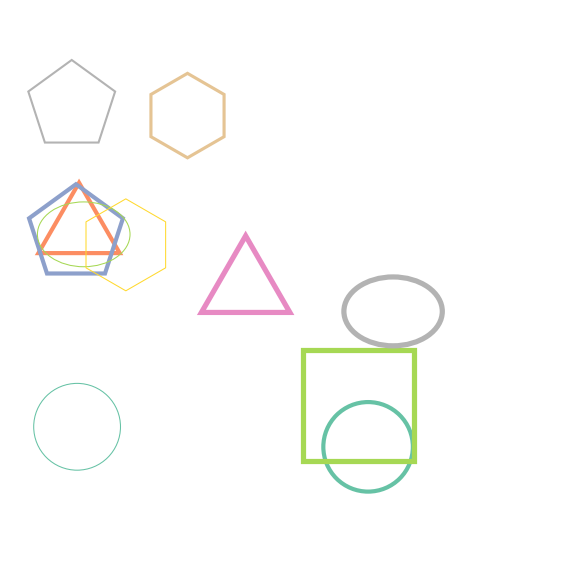[{"shape": "circle", "thickness": 0.5, "radius": 0.38, "center": [0.133, 0.26]}, {"shape": "circle", "thickness": 2, "radius": 0.39, "center": [0.637, 0.225]}, {"shape": "triangle", "thickness": 2, "radius": 0.41, "center": [0.137, 0.601]}, {"shape": "pentagon", "thickness": 2, "radius": 0.43, "center": [0.132, 0.595]}, {"shape": "triangle", "thickness": 2.5, "radius": 0.44, "center": [0.425, 0.502]}, {"shape": "oval", "thickness": 0.5, "radius": 0.4, "center": [0.145, 0.593]}, {"shape": "square", "thickness": 2.5, "radius": 0.48, "center": [0.621, 0.297]}, {"shape": "hexagon", "thickness": 0.5, "radius": 0.4, "center": [0.218, 0.575]}, {"shape": "hexagon", "thickness": 1.5, "radius": 0.37, "center": [0.325, 0.799]}, {"shape": "pentagon", "thickness": 1, "radius": 0.4, "center": [0.124, 0.816]}, {"shape": "oval", "thickness": 2.5, "radius": 0.43, "center": [0.681, 0.46]}]